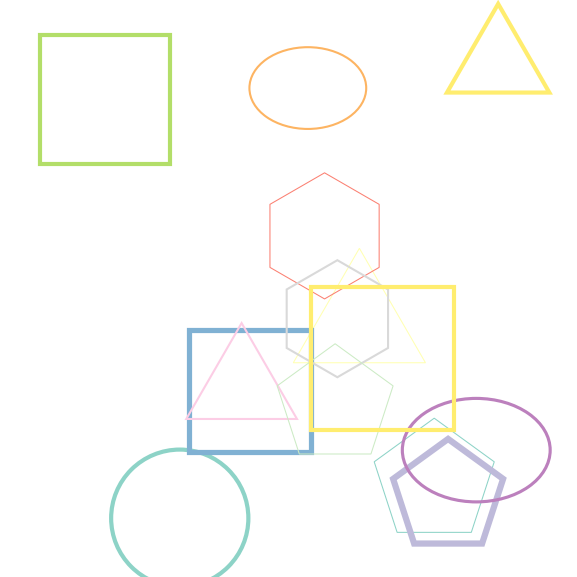[{"shape": "circle", "thickness": 2, "radius": 0.59, "center": [0.311, 0.102]}, {"shape": "pentagon", "thickness": 0.5, "radius": 0.55, "center": [0.752, 0.166]}, {"shape": "triangle", "thickness": 0.5, "radius": 0.66, "center": [0.622, 0.437]}, {"shape": "pentagon", "thickness": 3, "radius": 0.5, "center": [0.776, 0.139]}, {"shape": "hexagon", "thickness": 0.5, "radius": 0.55, "center": [0.562, 0.591]}, {"shape": "square", "thickness": 2.5, "radius": 0.53, "center": [0.433, 0.322]}, {"shape": "oval", "thickness": 1, "radius": 0.51, "center": [0.533, 0.847]}, {"shape": "square", "thickness": 2, "radius": 0.56, "center": [0.182, 0.827]}, {"shape": "triangle", "thickness": 1, "radius": 0.55, "center": [0.418, 0.329]}, {"shape": "hexagon", "thickness": 1, "radius": 0.51, "center": [0.584, 0.447]}, {"shape": "oval", "thickness": 1.5, "radius": 0.64, "center": [0.825, 0.22]}, {"shape": "pentagon", "thickness": 0.5, "radius": 0.53, "center": [0.58, 0.298]}, {"shape": "square", "thickness": 2, "radius": 0.62, "center": [0.662, 0.378]}, {"shape": "triangle", "thickness": 2, "radius": 0.51, "center": [0.863, 0.89]}]